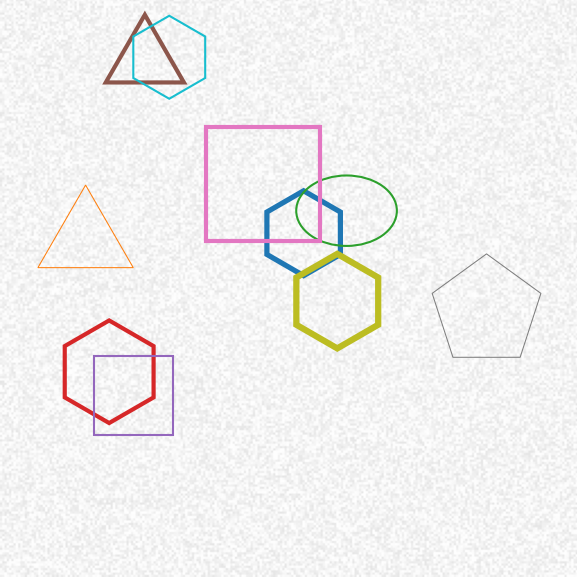[{"shape": "hexagon", "thickness": 2.5, "radius": 0.37, "center": [0.526, 0.595]}, {"shape": "triangle", "thickness": 0.5, "radius": 0.48, "center": [0.148, 0.583]}, {"shape": "oval", "thickness": 1, "radius": 0.44, "center": [0.6, 0.634]}, {"shape": "hexagon", "thickness": 2, "radius": 0.44, "center": [0.189, 0.355]}, {"shape": "square", "thickness": 1, "radius": 0.34, "center": [0.231, 0.314]}, {"shape": "triangle", "thickness": 2, "radius": 0.39, "center": [0.251, 0.895]}, {"shape": "square", "thickness": 2, "radius": 0.49, "center": [0.455, 0.681]}, {"shape": "pentagon", "thickness": 0.5, "radius": 0.49, "center": [0.842, 0.461]}, {"shape": "hexagon", "thickness": 3, "radius": 0.41, "center": [0.584, 0.478]}, {"shape": "hexagon", "thickness": 1, "radius": 0.36, "center": [0.293, 0.9]}]